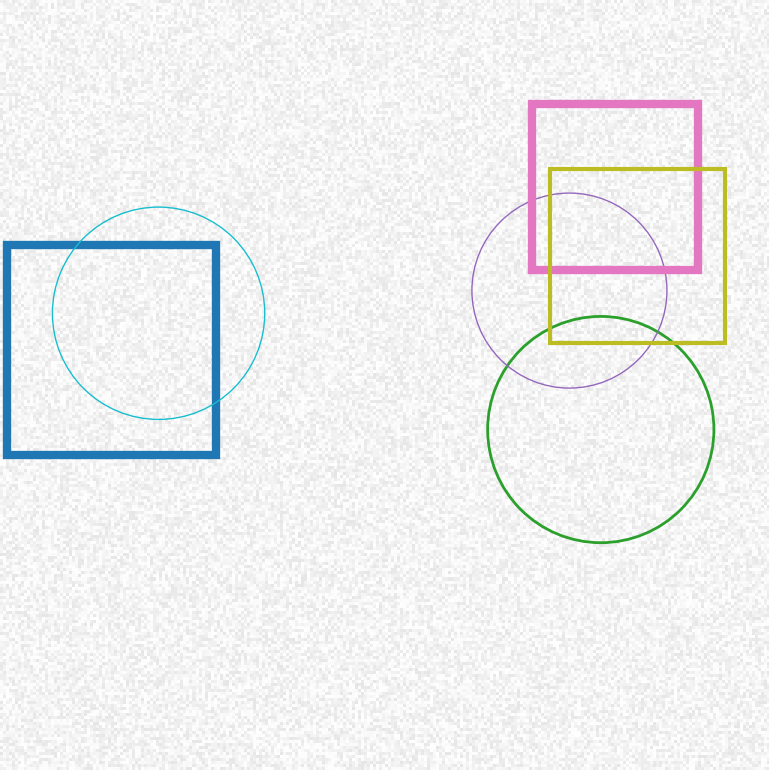[{"shape": "square", "thickness": 3, "radius": 0.68, "center": [0.145, 0.545]}, {"shape": "circle", "thickness": 1, "radius": 0.73, "center": [0.78, 0.442]}, {"shape": "circle", "thickness": 0.5, "radius": 0.63, "center": [0.74, 0.623]}, {"shape": "square", "thickness": 3, "radius": 0.54, "center": [0.799, 0.757]}, {"shape": "square", "thickness": 1.5, "radius": 0.57, "center": [0.828, 0.668]}, {"shape": "circle", "thickness": 0.5, "radius": 0.69, "center": [0.206, 0.593]}]